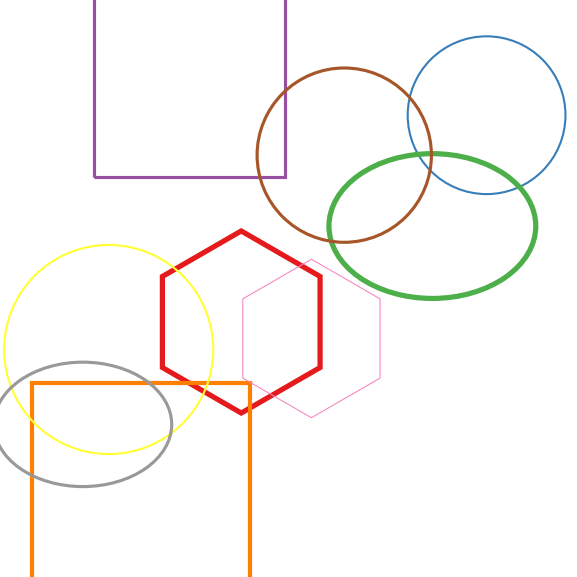[{"shape": "hexagon", "thickness": 2.5, "radius": 0.79, "center": [0.418, 0.442]}, {"shape": "circle", "thickness": 1, "radius": 0.68, "center": [0.843, 0.8]}, {"shape": "oval", "thickness": 2.5, "radius": 0.9, "center": [0.749, 0.608]}, {"shape": "square", "thickness": 1.5, "radius": 0.82, "center": [0.328, 0.857]}, {"shape": "square", "thickness": 2, "radius": 0.94, "center": [0.244, 0.148]}, {"shape": "circle", "thickness": 1, "radius": 0.91, "center": [0.188, 0.394]}, {"shape": "circle", "thickness": 1.5, "radius": 0.75, "center": [0.596, 0.73]}, {"shape": "hexagon", "thickness": 0.5, "radius": 0.69, "center": [0.539, 0.413]}, {"shape": "oval", "thickness": 1.5, "radius": 0.77, "center": [0.143, 0.264]}]